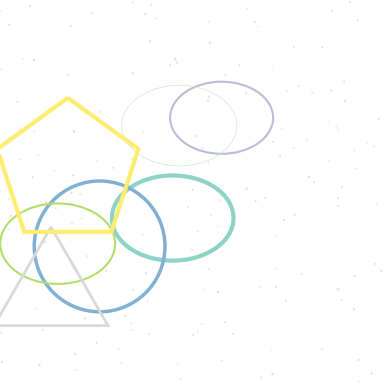[{"shape": "oval", "thickness": 3, "radius": 0.79, "center": [0.449, 0.434]}, {"shape": "oval", "thickness": 1.5, "radius": 0.67, "center": [0.576, 0.694]}, {"shape": "circle", "thickness": 2.5, "radius": 0.85, "center": [0.259, 0.36]}, {"shape": "oval", "thickness": 1.5, "radius": 0.75, "center": [0.15, 0.367]}, {"shape": "triangle", "thickness": 2, "radius": 0.85, "center": [0.133, 0.24]}, {"shape": "oval", "thickness": 0.5, "radius": 0.75, "center": [0.466, 0.674]}, {"shape": "pentagon", "thickness": 3, "radius": 0.96, "center": [0.176, 0.553]}]